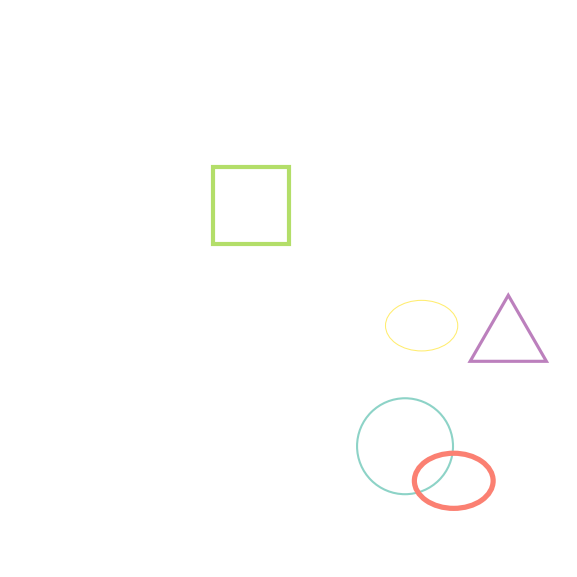[{"shape": "circle", "thickness": 1, "radius": 0.42, "center": [0.701, 0.226]}, {"shape": "oval", "thickness": 2.5, "radius": 0.34, "center": [0.786, 0.167]}, {"shape": "square", "thickness": 2, "radius": 0.33, "center": [0.435, 0.643]}, {"shape": "triangle", "thickness": 1.5, "radius": 0.38, "center": [0.88, 0.412]}, {"shape": "oval", "thickness": 0.5, "radius": 0.31, "center": [0.73, 0.435]}]